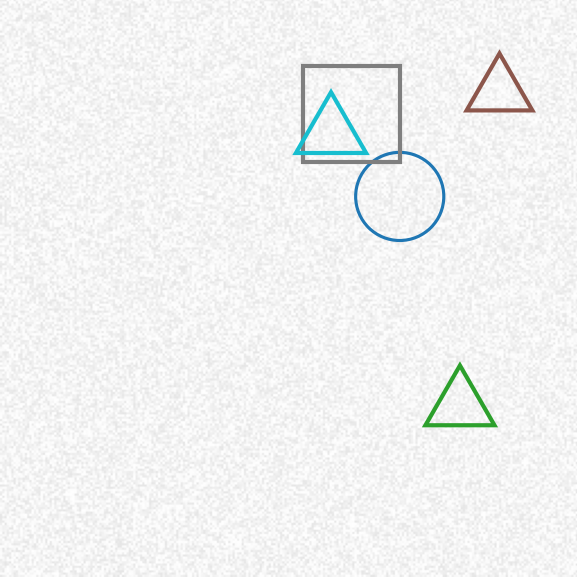[{"shape": "circle", "thickness": 1.5, "radius": 0.38, "center": [0.692, 0.659]}, {"shape": "triangle", "thickness": 2, "radius": 0.35, "center": [0.796, 0.297]}, {"shape": "triangle", "thickness": 2, "radius": 0.33, "center": [0.865, 0.841]}, {"shape": "square", "thickness": 2, "radius": 0.42, "center": [0.609, 0.802]}, {"shape": "triangle", "thickness": 2, "radius": 0.35, "center": [0.573, 0.769]}]